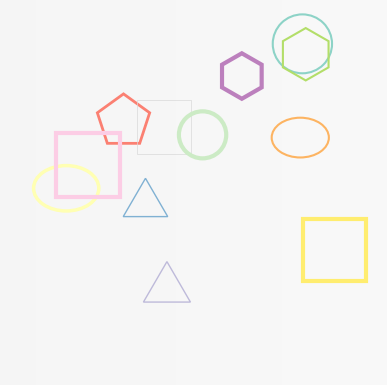[{"shape": "circle", "thickness": 1.5, "radius": 0.38, "center": [0.78, 0.886]}, {"shape": "oval", "thickness": 2.5, "radius": 0.42, "center": [0.171, 0.511]}, {"shape": "triangle", "thickness": 1, "radius": 0.35, "center": [0.431, 0.25]}, {"shape": "pentagon", "thickness": 2, "radius": 0.35, "center": [0.319, 0.685]}, {"shape": "triangle", "thickness": 1, "radius": 0.33, "center": [0.375, 0.471]}, {"shape": "oval", "thickness": 1.5, "radius": 0.37, "center": [0.775, 0.643]}, {"shape": "hexagon", "thickness": 1.5, "radius": 0.34, "center": [0.789, 0.859]}, {"shape": "square", "thickness": 3, "radius": 0.41, "center": [0.228, 0.571]}, {"shape": "square", "thickness": 0.5, "radius": 0.35, "center": [0.423, 0.671]}, {"shape": "hexagon", "thickness": 3, "radius": 0.3, "center": [0.624, 0.803]}, {"shape": "circle", "thickness": 3, "radius": 0.31, "center": [0.523, 0.65]}, {"shape": "square", "thickness": 3, "radius": 0.4, "center": [0.863, 0.351]}]